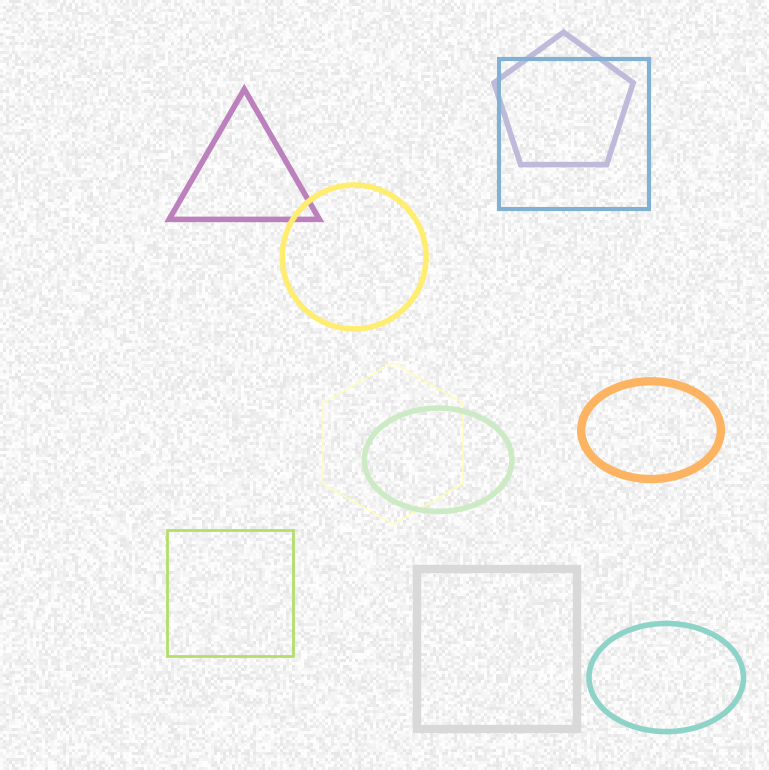[{"shape": "oval", "thickness": 2, "radius": 0.5, "center": [0.865, 0.12]}, {"shape": "hexagon", "thickness": 0.5, "radius": 0.52, "center": [0.51, 0.424]}, {"shape": "pentagon", "thickness": 2, "radius": 0.48, "center": [0.732, 0.863]}, {"shape": "square", "thickness": 1.5, "radius": 0.49, "center": [0.745, 0.826]}, {"shape": "oval", "thickness": 3, "radius": 0.45, "center": [0.845, 0.441]}, {"shape": "square", "thickness": 1, "radius": 0.41, "center": [0.299, 0.23]}, {"shape": "square", "thickness": 3, "radius": 0.52, "center": [0.645, 0.157]}, {"shape": "triangle", "thickness": 2, "radius": 0.56, "center": [0.317, 0.771]}, {"shape": "oval", "thickness": 2, "radius": 0.48, "center": [0.569, 0.403]}, {"shape": "circle", "thickness": 2, "radius": 0.47, "center": [0.46, 0.666]}]